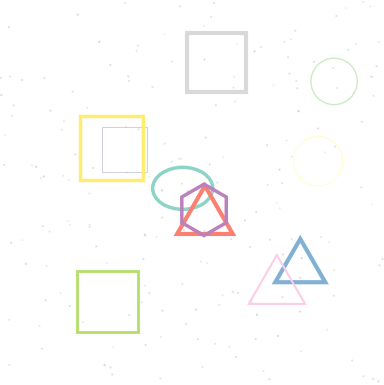[{"shape": "oval", "thickness": 2.5, "radius": 0.39, "center": [0.475, 0.511]}, {"shape": "circle", "thickness": 0.5, "radius": 0.32, "center": [0.826, 0.582]}, {"shape": "square", "thickness": 0.5, "radius": 0.29, "center": [0.324, 0.612]}, {"shape": "triangle", "thickness": 3, "radius": 0.42, "center": [0.532, 0.434]}, {"shape": "triangle", "thickness": 3, "radius": 0.38, "center": [0.78, 0.304]}, {"shape": "square", "thickness": 2, "radius": 0.4, "center": [0.28, 0.218]}, {"shape": "triangle", "thickness": 1.5, "radius": 0.42, "center": [0.719, 0.253]}, {"shape": "square", "thickness": 3, "radius": 0.38, "center": [0.562, 0.838]}, {"shape": "hexagon", "thickness": 2.5, "radius": 0.33, "center": [0.53, 0.455]}, {"shape": "circle", "thickness": 1, "radius": 0.3, "center": [0.868, 0.789]}, {"shape": "square", "thickness": 2.5, "radius": 0.41, "center": [0.289, 0.615]}]